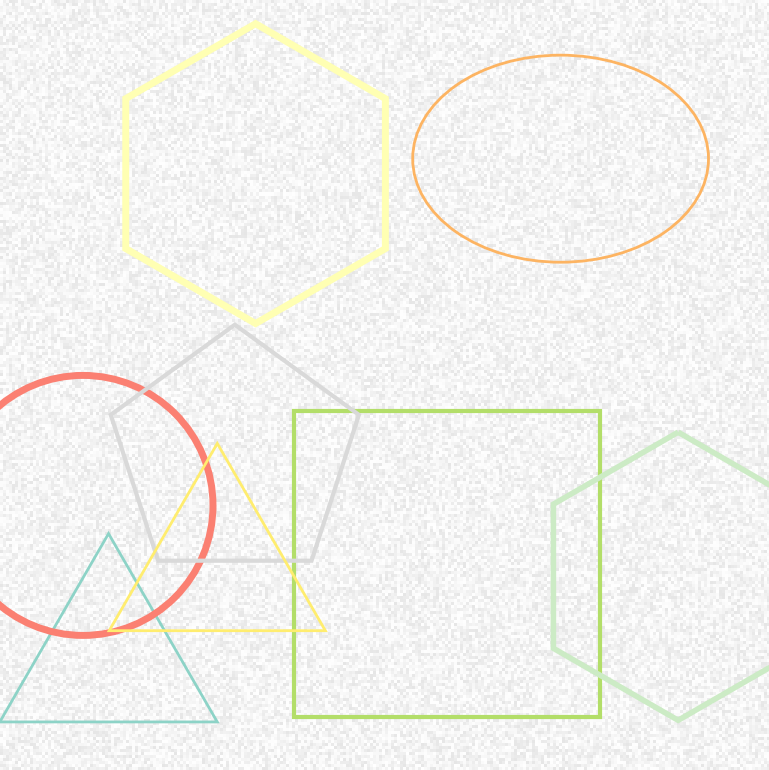[{"shape": "triangle", "thickness": 1, "radius": 0.82, "center": [0.141, 0.144]}, {"shape": "hexagon", "thickness": 2.5, "radius": 0.97, "center": [0.332, 0.775]}, {"shape": "circle", "thickness": 2.5, "radius": 0.84, "center": [0.108, 0.344]}, {"shape": "oval", "thickness": 1, "radius": 0.96, "center": [0.728, 0.794]}, {"shape": "square", "thickness": 1.5, "radius": 0.99, "center": [0.581, 0.268]}, {"shape": "pentagon", "thickness": 1.5, "radius": 0.85, "center": [0.305, 0.409]}, {"shape": "hexagon", "thickness": 2, "radius": 0.94, "center": [0.881, 0.252]}, {"shape": "triangle", "thickness": 1, "radius": 0.81, "center": [0.282, 0.262]}]